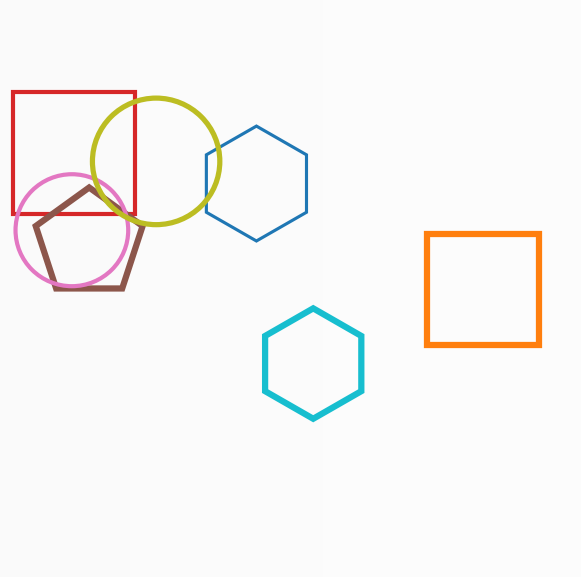[{"shape": "hexagon", "thickness": 1.5, "radius": 0.5, "center": [0.441, 0.681]}, {"shape": "square", "thickness": 3, "radius": 0.48, "center": [0.831, 0.498]}, {"shape": "square", "thickness": 2, "radius": 0.53, "center": [0.127, 0.734]}, {"shape": "pentagon", "thickness": 3, "radius": 0.48, "center": [0.153, 0.578]}, {"shape": "circle", "thickness": 2, "radius": 0.48, "center": [0.124, 0.6]}, {"shape": "circle", "thickness": 2.5, "radius": 0.55, "center": [0.269, 0.72]}, {"shape": "hexagon", "thickness": 3, "radius": 0.48, "center": [0.539, 0.37]}]